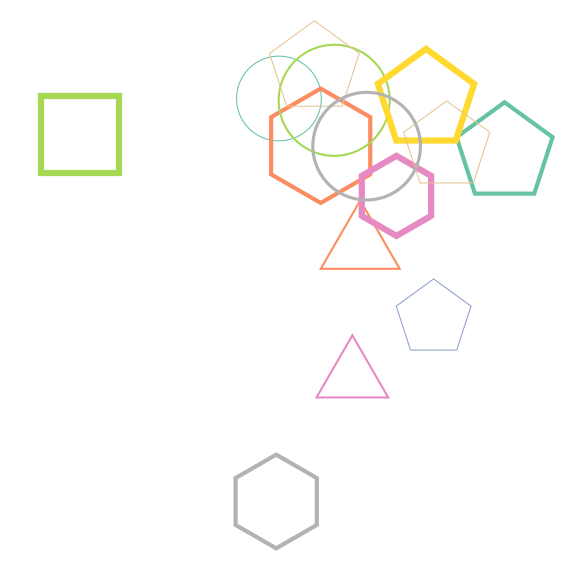[{"shape": "pentagon", "thickness": 2, "radius": 0.44, "center": [0.874, 0.735]}, {"shape": "circle", "thickness": 0.5, "radius": 0.37, "center": [0.483, 0.829]}, {"shape": "triangle", "thickness": 1, "radius": 0.39, "center": [0.624, 0.573]}, {"shape": "hexagon", "thickness": 2, "radius": 0.5, "center": [0.555, 0.747]}, {"shape": "pentagon", "thickness": 0.5, "radius": 0.34, "center": [0.751, 0.448]}, {"shape": "triangle", "thickness": 1, "radius": 0.36, "center": [0.61, 0.347]}, {"shape": "hexagon", "thickness": 3, "radius": 0.35, "center": [0.686, 0.66]}, {"shape": "circle", "thickness": 1, "radius": 0.48, "center": [0.579, 0.825]}, {"shape": "square", "thickness": 3, "radius": 0.34, "center": [0.139, 0.766]}, {"shape": "pentagon", "thickness": 3, "radius": 0.44, "center": [0.738, 0.827]}, {"shape": "pentagon", "thickness": 0.5, "radius": 0.39, "center": [0.774, 0.746]}, {"shape": "pentagon", "thickness": 0.5, "radius": 0.41, "center": [0.544, 0.881]}, {"shape": "circle", "thickness": 1.5, "radius": 0.47, "center": [0.635, 0.746]}, {"shape": "hexagon", "thickness": 2, "radius": 0.41, "center": [0.478, 0.131]}]